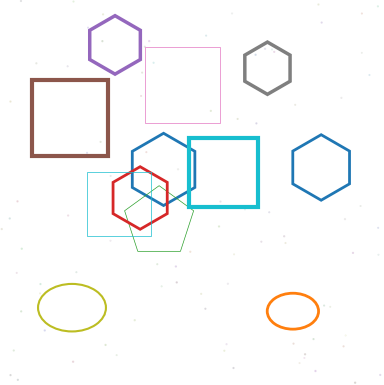[{"shape": "hexagon", "thickness": 2, "radius": 0.43, "center": [0.834, 0.565]}, {"shape": "hexagon", "thickness": 2, "radius": 0.47, "center": [0.425, 0.56]}, {"shape": "oval", "thickness": 2, "radius": 0.33, "center": [0.761, 0.192]}, {"shape": "pentagon", "thickness": 0.5, "radius": 0.47, "center": [0.413, 0.423]}, {"shape": "hexagon", "thickness": 2, "radius": 0.41, "center": [0.364, 0.486]}, {"shape": "hexagon", "thickness": 2.5, "radius": 0.38, "center": [0.299, 0.883]}, {"shape": "square", "thickness": 3, "radius": 0.5, "center": [0.182, 0.694]}, {"shape": "square", "thickness": 0.5, "radius": 0.49, "center": [0.474, 0.779]}, {"shape": "hexagon", "thickness": 2.5, "radius": 0.34, "center": [0.695, 0.823]}, {"shape": "oval", "thickness": 1.5, "radius": 0.44, "center": [0.187, 0.201]}, {"shape": "square", "thickness": 3, "radius": 0.45, "center": [0.58, 0.552]}, {"shape": "square", "thickness": 0.5, "radius": 0.42, "center": [0.31, 0.471]}]